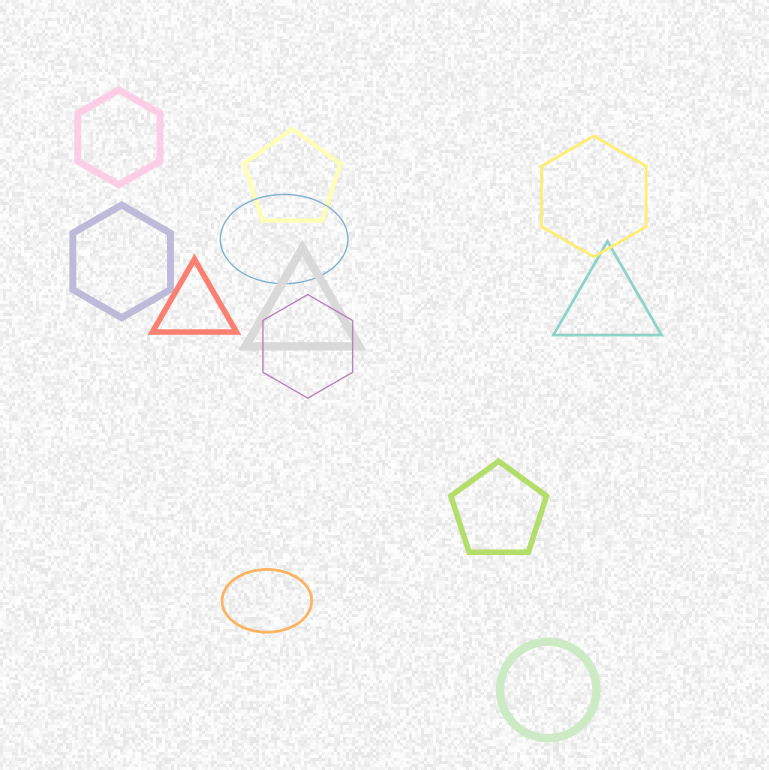[{"shape": "triangle", "thickness": 1, "radius": 0.41, "center": [0.789, 0.605]}, {"shape": "pentagon", "thickness": 1.5, "radius": 0.33, "center": [0.38, 0.767]}, {"shape": "hexagon", "thickness": 2.5, "radius": 0.37, "center": [0.158, 0.661]}, {"shape": "triangle", "thickness": 2, "radius": 0.32, "center": [0.253, 0.6]}, {"shape": "oval", "thickness": 0.5, "radius": 0.41, "center": [0.369, 0.69]}, {"shape": "oval", "thickness": 1, "radius": 0.29, "center": [0.347, 0.22]}, {"shape": "pentagon", "thickness": 2, "radius": 0.33, "center": [0.648, 0.336]}, {"shape": "hexagon", "thickness": 2.5, "radius": 0.31, "center": [0.154, 0.822]}, {"shape": "triangle", "thickness": 3, "radius": 0.43, "center": [0.393, 0.593]}, {"shape": "hexagon", "thickness": 0.5, "radius": 0.34, "center": [0.4, 0.55]}, {"shape": "circle", "thickness": 3, "radius": 0.31, "center": [0.712, 0.104]}, {"shape": "hexagon", "thickness": 1, "radius": 0.39, "center": [0.771, 0.745]}]